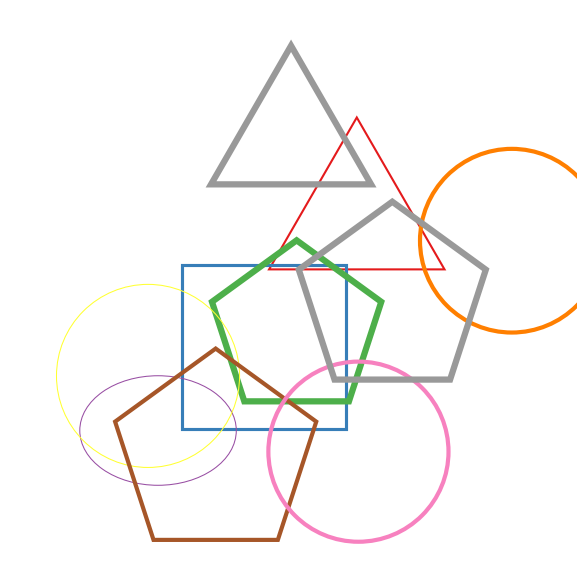[{"shape": "triangle", "thickness": 1, "radius": 0.88, "center": [0.618, 0.62]}, {"shape": "square", "thickness": 1.5, "radius": 0.71, "center": [0.457, 0.398]}, {"shape": "pentagon", "thickness": 3, "radius": 0.77, "center": [0.514, 0.429]}, {"shape": "oval", "thickness": 0.5, "radius": 0.68, "center": [0.274, 0.254]}, {"shape": "circle", "thickness": 2, "radius": 0.8, "center": [0.886, 0.582]}, {"shape": "circle", "thickness": 0.5, "radius": 0.79, "center": [0.256, 0.348]}, {"shape": "pentagon", "thickness": 2, "radius": 0.92, "center": [0.373, 0.212]}, {"shape": "circle", "thickness": 2, "radius": 0.78, "center": [0.621, 0.217]}, {"shape": "pentagon", "thickness": 3, "radius": 0.85, "center": [0.679, 0.48]}, {"shape": "triangle", "thickness": 3, "radius": 0.8, "center": [0.504, 0.76]}]